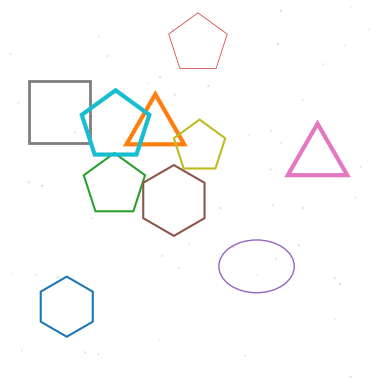[{"shape": "hexagon", "thickness": 1.5, "radius": 0.39, "center": [0.173, 0.203]}, {"shape": "triangle", "thickness": 3, "radius": 0.43, "center": [0.403, 0.668]}, {"shape": "pentagon", "thickness": 1.5, "radius": 0.42, "center": [0.297, 0.519]}, {"shape": "pentagon", "thickness": 0.5, "radius": 0.4, "center": [0.514, 0.887]}, {"shape": "oval", "thickness": 1, "radius": 0.49, "center": [0.666, 0.308]}, {"shape": "hexagon", "thickness": 1.5, "radius": 0.46, "center": [0.452, 0.479]}, {"shape": "triangle", "thickness": 3, "radius": 0.45, "center": [0.825, 0.59]}, {"shape": "square", "thickness": 2, "radius": 0.4, "center": [0.155, 0.709]}, {"shape": "pentagon", "thickness": 1.5, "radius": 0.35, "center": [0.518, 0.619]}, {"shape": "pentagon", "thickness": 3, "radius": 0.46, "center": [0.3, 0.673]}]